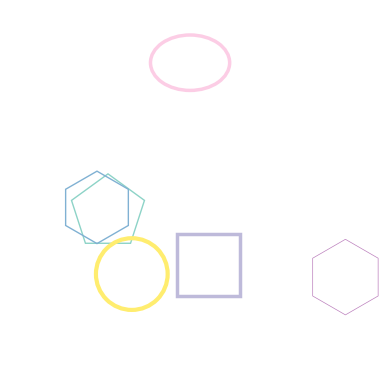[{"shape": "pentagon", "thickness": 1, "radius": 0.5, "center": [0.28, 0.449]}, {"shape": "square", "thickness": 2.5, "radius": 0.41, "center": [0.542, 0.312]}, {"shape": "hexagon", "thickness": 1, "radius": 0.47, "center": [0.252, 0.461]}, {"shape": "oval", "thickness": 2.5, "radius": 0.51, "center": [0.494, 0.837]}, {"shape": "hexagon", "thickness": 0.5, "radius": 0.49, "center": [0.897, 0.28]}, {"shape": "circle", "thickness": 3, "radius": 0.47, "center": [0.342, 0.288]}]